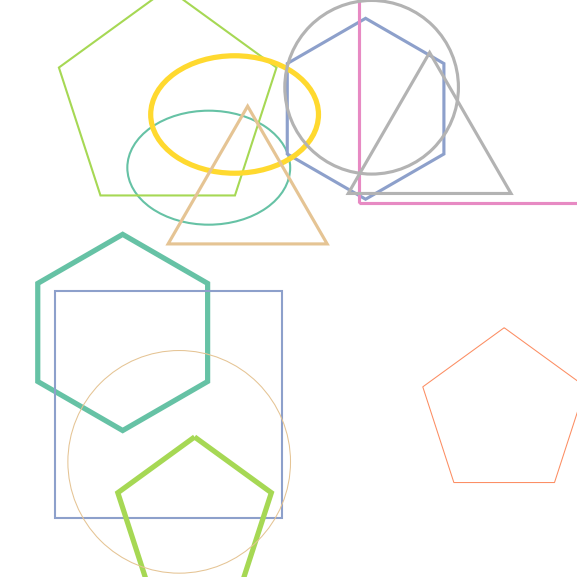[{"shape": "oval", "thickness": 1, "radius": 0.7, "center": [0.361, 0.709]}, {"shape": "hexagon", "thickness": 2.5, "radius": 0.85, "center": [0.212, 0.423]}, {"shape": "pentagon", "thickness": 0.5, "radius": 0.74, "center": [0.873, 0.283]}, {"shape": "square", "thickness": 1, "radius": 0.98, "center": [0.291, 0.299]}, {"shape": "hexagon", "thickness": 1.5, "radius": 0.78, "center": [0.633, 0.811]}, {"shape": "square", "thickness": 1.5, "radius": 0.98, "center": [0.817, 0.843]}, {"shape": "pentagon", "thickness": 2.5, "radius": 0.7, "center": [0.337, 0.103]}, {"shape": "pentagon", "thickness": 1, "radius": 0.99, "center": [0.29, 0.821]}, {"shape": "oval", "thickness": 2.5, "radius": 0.73, "center": [0.406, 0.801]}, {"shape": "triangle", "thickness": 1.5, "radius": 0.8, "center": [0.429, 0.656]}, {"shape": "circle", "thickness": 0.5, "radius": 0.96, "center": [0.31, 0.199]}, {"shape": "circle", "thickness": 1.5, "radius": 0.75, "center": [0.643, 0.848]}, {"shape": "triangle", "thickness": 1.5, "radius": 0.81, "center": [0.744, 0.745]}]